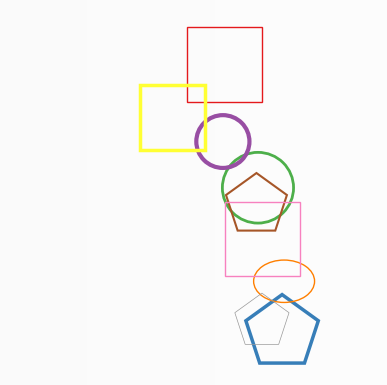[{"shape": "square", "thickness": 1, "radius": 0.48, "center": [0.579, 0.833]}, {"shape": "pentagon", "thickness": 2.5, "radius": 0.49, "center": [0.728, 0.136]}, {"shape": "circle", "thickness": 2, "radius": 0.46, "center": [0.666, 0.512]}, {"shape": "circle", "thickness": 3, "radius": 0.34, "center": [0.575, 0.632]}, {"shape": "oval", "thickness": 1, "radius": 0.39, "center": [0.733, 0.269]}, {"shape": "square", "thickness": 2.5, "radius": 0.42, "center": [0.446, 0.695]}, {"shape": "pentagon", "thickness": 1.5, "radius": 0.41, "center": [0.662, 0.468]}, {"shape": "square", "thickness": 1, "radius": 0.48, "center": [0.677, 0.379]}, {"shape": "pentagon", "thickness": 0.5, "radius": 0.37, "center": [0.676, 0.165]}]